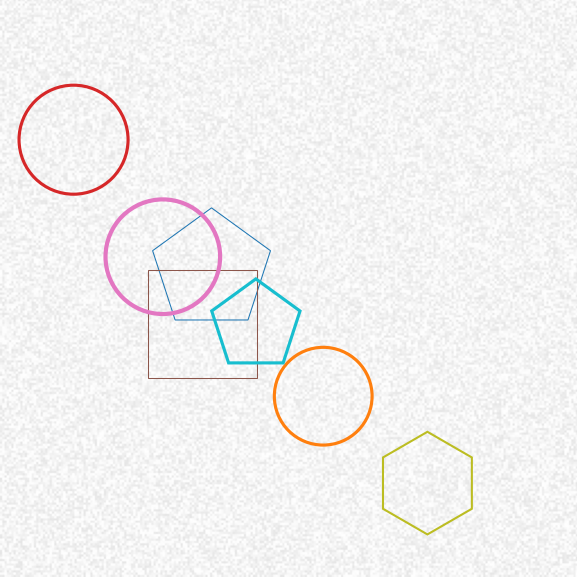[{"shape": "pentagon", "thickness": 0.5, "radius": 0.54, "center": [0.366, 0.532]}, {"shape": "circle", "thickness": 1.5, "radius": 0.42, "center": [0.56, 0.313]}, {"shape": "circle", "thickness": 1.5, "radius": 0.47, "center": [0.127, 0.757]}, {"shape": "square", "thickness": 0.5, "radius": 0.47, "center": [0.351, 0.438]}, {"shape": "circle", "thickness": 2, "radius": 0.5, "center": [0.282, 0.555]}, {"shape": "hexagon", "thickness": 1, "radius": 0.44, "center": [0.74, 0.163]}, {"shape": "pentagon", "thickness": 1.5, "radius": 0.4, "center": [0.443, 0.436]}]